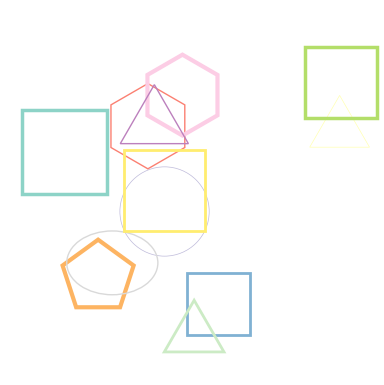[{"shape": "square", "thickness": 2.5, "radius": 0.55, "center": [0.168, 0.605]}, {"shape": "triangle", "thickness": 0.5, "radius": 0.45, "center": [0.882, 0.663]}, {"shape": "circle", "thickness": 0.5, "radius": 0.58, "center": [0.427, 0.451]}, {"shape": "hexagon", "thickness": 1, "radius": 0.55, "center": [0.384, 0.672]}, {"shape": "square", "thickness": 2, "radius": 0.41, "center": [0.567, 0.211]}, {"shape": "pentagon", "thickness": 3, "radius": 0.49, "center": [0.255, 0.28]}, {"shape": "square", "thickness": 2.5, "radius": 0.47, "center": [0.885, 0.786]}, {"shape": "hexagon", "thickness": 3, "radius": 0.53, "center": [0.474, 0.753]}, {"shape": "oval", "thickness": 1, "radius": 0.59, "center": [0.292, 0.317]}, {"shape": "triangle", "thickness": 1, "radius": 0.51, "center": [0.401, 0.678]}, {"shape": "triangle", "thickness": 2, "radius": 0.45, "center": [0.504, 0.131]}, {"shape": "square", "thickness": 2, "radius": 0.53, "center": [0.426, 0.504]}]